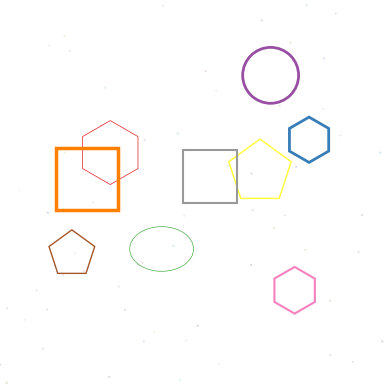[{"shape": "hexagon", "thickness": 0.5, "radius": 0.42, "center": [0.286, 0.604]}, {"shape": "hexagon", "thickness": 2, "radius": 0.29, "center": [0.803, 0.637]}, {"shape": "oval", "thickness": 0.5, "radius": 0.41, "center": [0.42, 0.353]}, {"shape": "circle", "thickness": 2, "radius": 0.36, "center": [0.703, 0.804]}, {"shape": "square", "thickness": 2.5, "radius": 0.4, "center": [0.225, 0.535]}, {"shape": "pentagon", "thickness": 1, "radius": 0.43, "center": [0.675, 0.554]}, {"shape": "pentagon", "thickness": 1, "radius": 0.31, "center": [0.187, 0.34]}, {"shape": "hexagon", "thickness": 1.5, "radius": 0.3, "center": [0.765, 0.246]}, {"shape": "square", "thickness": 1.5, "radius": 0.35, "center": [0.546, 0.542]}]